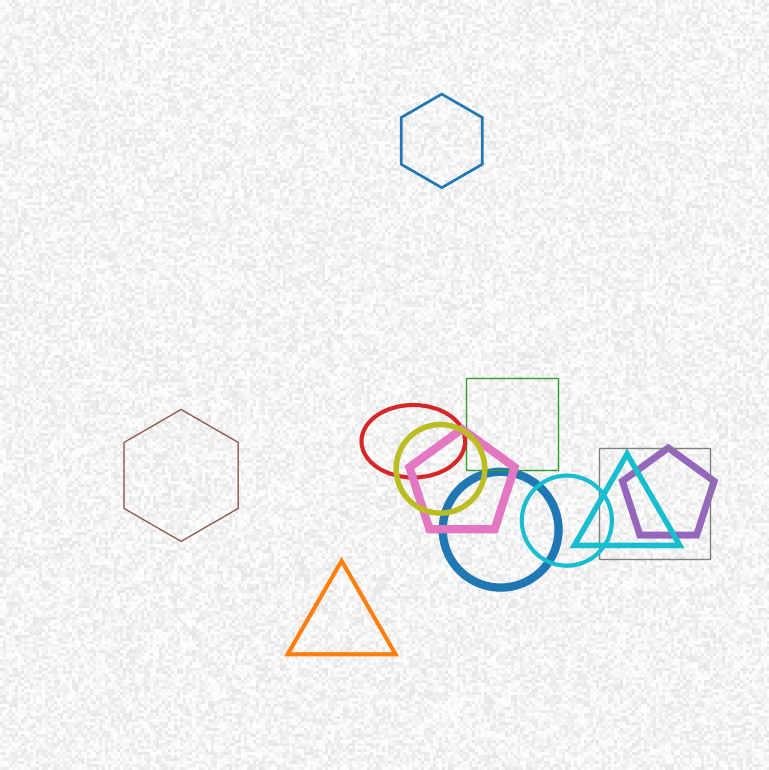[{"shape": "circle", "thickness": 3, "radius": 0.38, "center": [0.65, 0.312]}, {"shape": "hexagon", "thickness": 1, "radius": 0.3, "center": [0.574, 0.817]}, {"shape": "triangle", "thickness": 1.5, "radius": 0.4, "center": [0.444, 0.191]}, {"shape": "square", "thickness": 0.5, "radius": 0.3, "center": [0.665, 0.449]}, {"shape": "oval", "thickness": 1.5, "radius": 0.34, "center": [0.537, 0.427]}, {"shape": "pentagon", "thickness": 2.5, "radius": 0.31, "center": [0.868, 0.356]}, {"shape": "hexagon", "thickness": 0.5, "radius": 0.43, "center": [0.235, 0.383]}, {"shape": "pentagon", "thickness": 3, "radius": 0.36, "center": [0.6, 0.371]}, {"shape": "square", "thickness": 0.5, "radius": 0.36, "center": [0.85, 0.346]}, {"shape": "circle", "thickness": 2, "radius": 0.29, "center": [0.572, 0.391]}, {"shape": "triangle", "thickness": 2, "radius": 0.4, "center": [0.814, 0.331]}, {"shape": "circle", "thickness": 1.5, "radius": 0.29, "center": [0.736, 0.324]}]